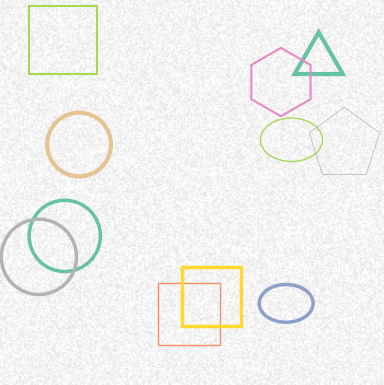[{"shape": "triangle", "thickness": 3, "radius": 0.36, "center": [0.828, 0.844]}, {"shape": "circle", "thickness": 2.5, "radius": 0.46, "center": [0.168, 0.387]}, {"shape": "square", "thickness": 1, "radius": 0.4, "center": [0.49, 0.185]}, {"shape": "oval", "thickness": 2.5, "radius": 0.35, "center": [0.743, 0.212]}, {"shape": "hexagon", "thickness": 1.5, "radius": 0.44, "center": [0.73, 0.787]}, {"shape": "square", "thickness": 1.5, "radius": 0.44, "center": [0.164, 0.896]}, {"shape": "oval", "thickness": 1, "radius": 0.4, "center": [0.757, 0.637]}, {"shape": "square", "thickness": 2.5, "radius": 0.38, "center": [0.55, 0.23]}, {"shape": "circle", "thickness": 3, "radius": 0.41, "center": [0.205, 0.625]}, {"shape": "pentagon", "thickness": 0.5, "radius": 0.48, "center": [0.895, 0.625]}, {"shape": "circle", "thickness": 2.5, "radius": 0.49, "center": [0.101, 0.333]}]